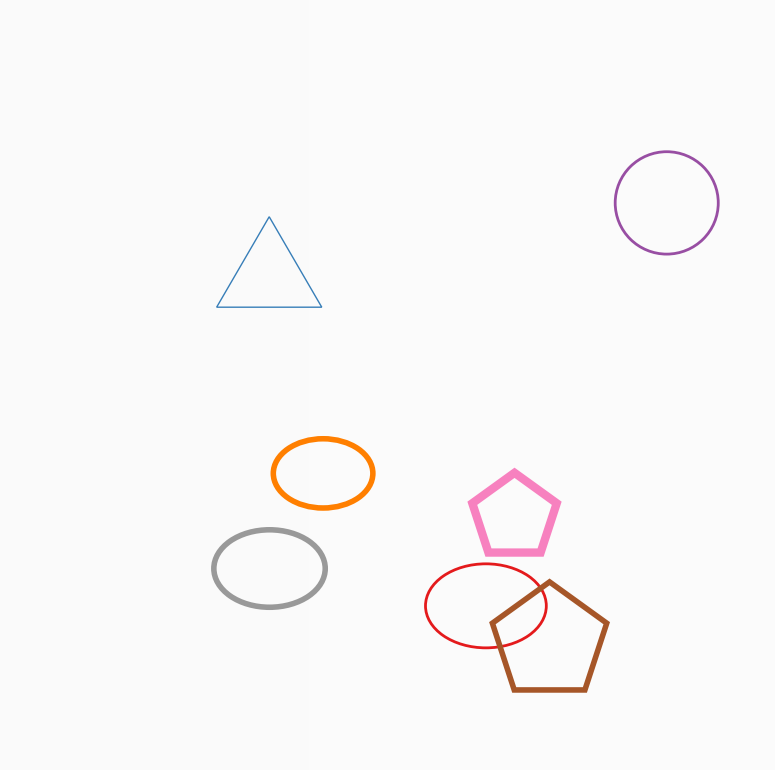[{"shape": "oval", "thickness": 1, "radius": 0.39, "center": [0.627, 0.213]}, {"shape": "triangle", "thickness": 0.5, "radius": 0.39, "center": [0.347, 0.64]}, {"shape": "circle", "thickness": 1, "radius": 0.33, "center": [0.86, 0.736]}, {"shape": "oval", "thickness": 2, "radius": 0.32, "center": [0.417, 0.385]}, {"shape": "pentagon", "thickness": 2, "radius": 0.39, "center": [0.709, 0.167]}, {"shape": "pentagon", "thickness": 3, "radius": 0.29, "center": [0.664, 0.329]}, {"shape": "oval", "thickness": 2, "radius": 0.36, "center": [0.348, 0.262]}]